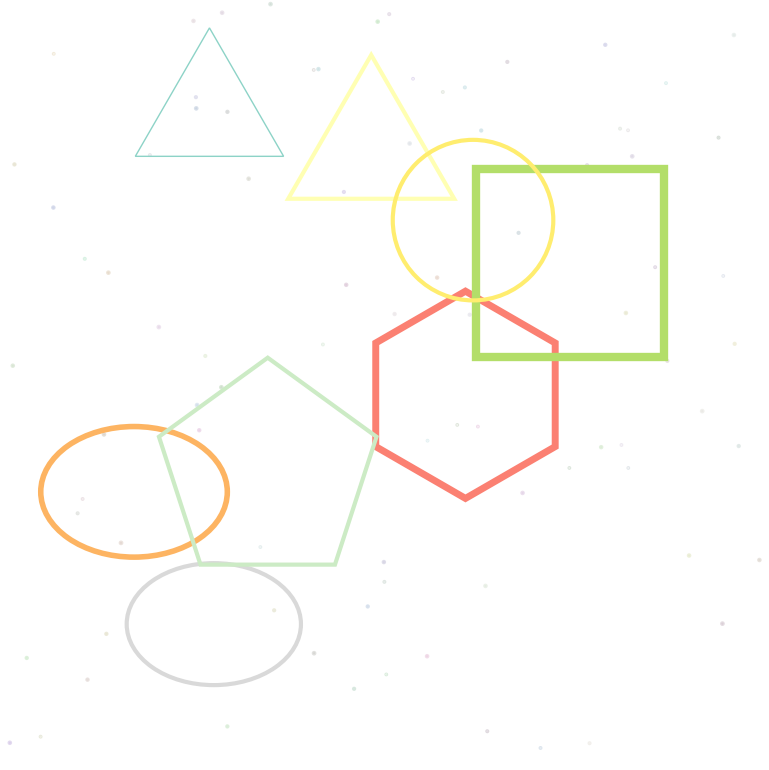[{"shape": "triangle", "thickness": 0.5, "radius": 0.56, "center": [0.272, 0.853]}, {"shape": "triangle", "thickness": 1.5, "radius": 0.62, "center": [0.482, 0.804]}, {"shape": "hexagon", "thickness": 2.5, "radius": 0.67, "center": [0.605, 0.487]}, {"shape": "oval", "thickness": 2, "radius": 0.61, "center": [0.174, 0.361]}, {"shape": "square", "thickness": 3, "radius": 0.61, "center": [0.74, 0.658]}, {"shape": "oval", "thickness": 1.5, "radius": 0.57, "center": [0.278, 0.189]}, {"shape": "pentagon", "thickness": 1.5, "radius": 0.74, "center": [0.348, 0.387]}, {"shape": "circle", "thickness": 1.5, "radius": 0.52, "center": [0.614, 0.714]}]